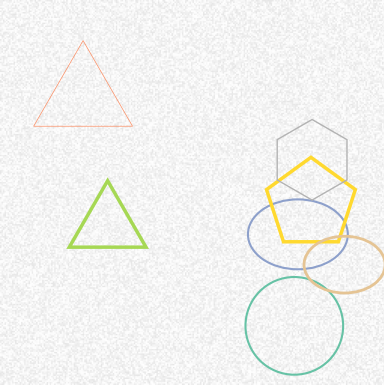[{"shape": "circle", "thickness": 1.5, "radius": 0.63, "center": [0.764, 0.154]}, {"shape": "triangle", "thickness": 0.5, "radius": 0.74, "center": [0.216, 0.746]}, {"shape": "oval", "thickness": 1.5, "radius": 0.65, "center": [0.774, 0.391]}, {"shape": "triangle", "thickness": 2.5, "radius": 0.58, "center": [0.28, 0.416]}, {"shape": "pentagon", "thickness": 2.5, "radius": 0.61, "center": [0.808, 0.47]}, {"shape": "oval", "thickness": 2, "radius": 0.53, "center": [0.895, 0.313]}, {"shape": "hexagon", "thickness": 1, "radius": 0.52, "center": [0.811, 0.585]}]